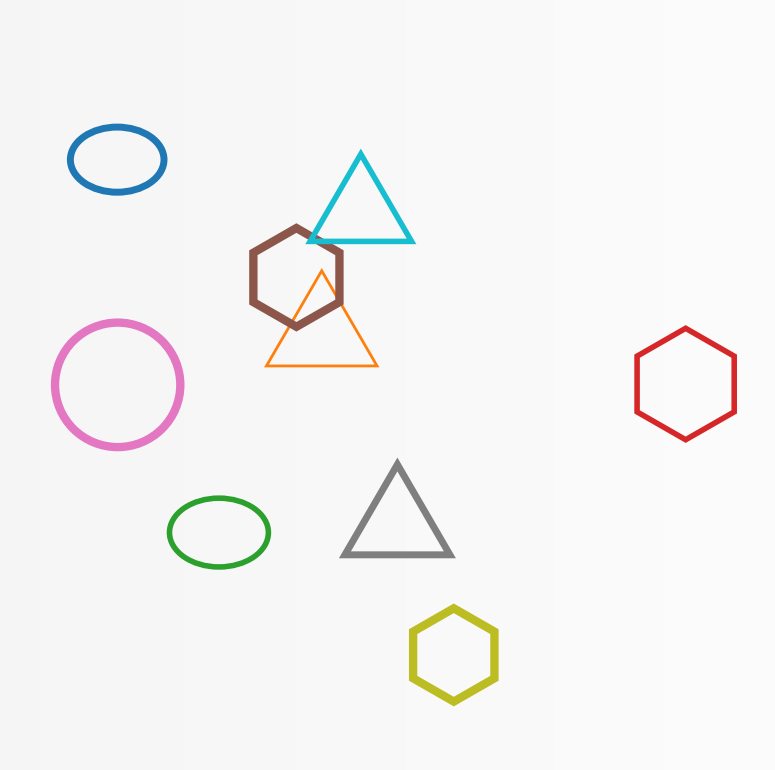[{"shape": "oval", "thickness": 2.5, "radius": 0.3, "center": [0.151, 0.793]}, {"shape": "triangle", "thickness": 1, "radius": 0.41, "center": [0.415, 0.566]}, {"shape": "oval", "thickness": 2, "radius": 0.32, "center": [0.283, 0.308]}, {"shape": "hexagon", "thickness": 2, "radius": 0.36, "center": [0.885, 0.501]}, {"shape": "hexagon", "thickness": 3, "radius": 0.32, "center": [0.382, 0.64]}, {"shape": "circle", "thickness": 3, "radius": 0.4, "center": [0.152, 0.5]}, {"shape": "triangle", "thickness": 2.5, "radius": 0.39, "center": [0.513, 0.319]}, {"shape": "hexagon", "thickness": 3, "radius": 0.3, "center": [0.586, 0.149]}, {"shape": "triangle", "thickness": 2, "radius": 0.38, "center": [0.466, 0.724]}]